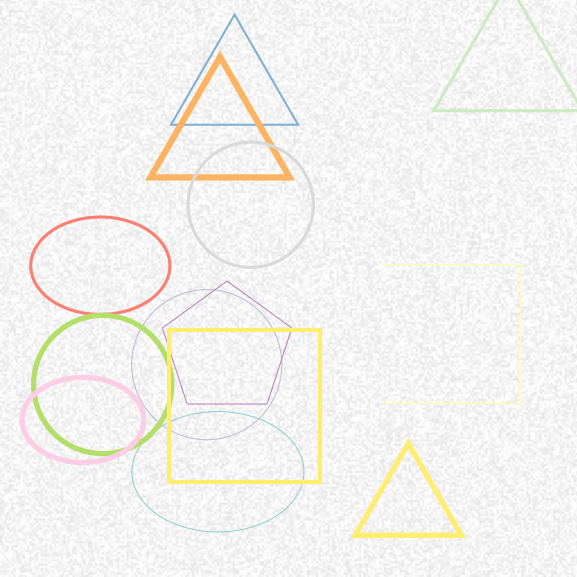[{"shape": "oval", "thickness": 0.5, "radius": 0.74, "center": [0.377, 0.182]}, {"shape": "square", "thickness": 0.5, "radius": 0.6, "center": [0.781, 0.422]}, {"shape": "circle", "thickness": 0.5, "radius": 0.65, "center": [0.358, 0.368]}, {"shape": "oval", "thickness": 1.5, "radius": 0.6, "center": [0.174, 0.539]}, {"shape": "triangle", "thickness": 1, "radius": 0.64, "center": [0.406, 0.847]}, {"shape": "triangle", "thickness": 3, "radius": 0.7, "center": [0.381, 0.762]}, {"shape": "circle", "thickness": 2.5, "radius": 0.6, "center": [0.178, 0.333]}, {"shape": "oval", "thickness": 2.5, "radius": 0.53, "center": [0.144, 0.272]}, {"shape": "circle", "thickness": 1.5, "radius": 0.54, "center": [0.434, 0.645]}, {"shape": "pentagon", "thickness": 0.5, "radius": 0.59, "center": [0.393, 0.395]}, {"shape": "triangle", "thickness": 1.5, "radius": 0.74, "center": [0.88, 0.882]}, {"shape": "square", "thickness": 2, "radius": 0.66, "center": [0.423, 0.296]}, {"shape": "triangle", "thickness": 2.5, "radius": 0.53, "center": [0.707, 0.125]}]